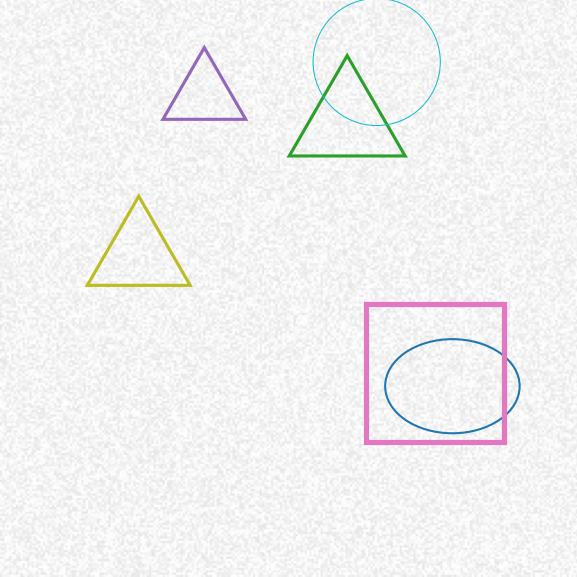[{"shape": "oval", "thickness": 1, "radius": 0.58, "center": [0.783, 0.33]}, {"shape": "triangle", "thickness": 1.5, "radius": 0.58, "center": [0.601, 0.787]}, {"shape": "triangle", "thickness": 1.5, "radius": 0.41, "center": [0.354, 0.834]}, {"shape": "square", "thickness": 2.5, "radius": 0.6, "center": [0.753, 0.353]}, {"shape": "triangle", "thickness": 1.5, "radius": 0.51, "center": [0.24, 0.556]}, {"shape": "circle", "thickness": 0.5, "radius": 0.55, "center": [0.652, 0.892]}]